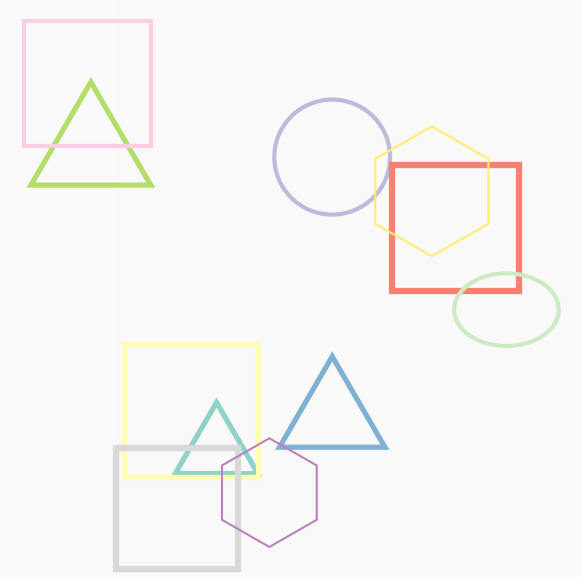[{"shape": "triangle", "thickness": 2.5, "radius": 0.41, "center": [0.373, 0.22]}, {"shape": "square", "thickness": 2.5, "radius": 0.57, "center": [0.328, 0.288]}, {"shape": "circle", "thickness": 2, "radius": 0.5, "center": [0.571, 0.727]}, {"shape": "square", "thickness": 3, "radius": 0.55, "center": [0.783, 0.604]}, {"shape": "triangle", "thickness": 2.5, "radius": 0.52, "center": [0.572, 0.277]}, {"shape": "triangle", "thickness": 2.5, "radius": 0.6, "center": [0.156, 0.738]}, {"shape": "square", "thickness": 2, "radius": 0.54, "center": [0.151, 0.855]}, {"shape": "square", "thickness": 3, "radius": 0.52, "center": [0.305, 0.118]}, {"shape": "hexagon", "thickness": 1, "radius": 0.47, "center": [0.463, 0.146]}, {"shape": "oval", "thickness": 2, "radius": 0.45, "center": [0.871, 0.463]}, {"shape": "hexagon", "thickness": 1, "radius": 0.56, "center": [0.743, 0.668]}]